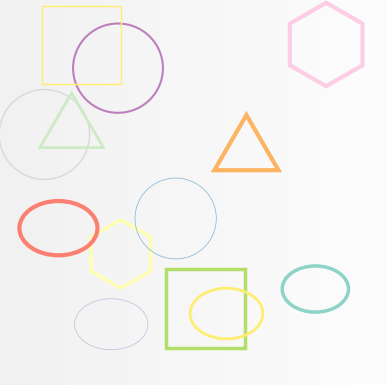[{"shape": "oval", "thickness": 2.5, "radius": 0.43, "center": [0.814, 0.249]}, {"shape": "hexagon", "thickness": 2.5, "radius": 0.44, "center": [0.312, 0.34]}, {"shape": "oval", "thickness": 0.5, "radius": 0.47, "center": [0.287, 0.158]}, {"shape": "oval", "thickness": 3, "radius": 0.5, "center": [0.151, 0.407]}, {"shape": "circle", "thickness": 0.5, "radius": 0.52, "center": [0.453, 0.432]}, {"shape": "triangle", "thickness": 3, "radius": 0.48, "center": [0.636, 0.606]}, {"shape": "square", "thickness": 2.5, "radius": 0.51, "center": [0.53, 0.2]}, {"shape": "hexagon", "thickness": 3, "radius": 0.54, "center": [0.842, 0.884]}, {"shape": "circle", "thickness": 1, "radius": 0.58, "center": [0.115, 0.651]}, {"shape": "circle", "thickness": 1.5, "radius": 0.58, "center": [0.305, 0.823]}, {"shape": "triangle", "thickness": 2, "radius": 0.47, "center": [0.185, 0.664]}, {"shape": "oval", "thickness": 2, "radius": 0.47, "center": [0.585, 0.186]}, {"shape": "square", "thickness": 1, "radius": 0.51, "center": [0.21, 0.883]}]